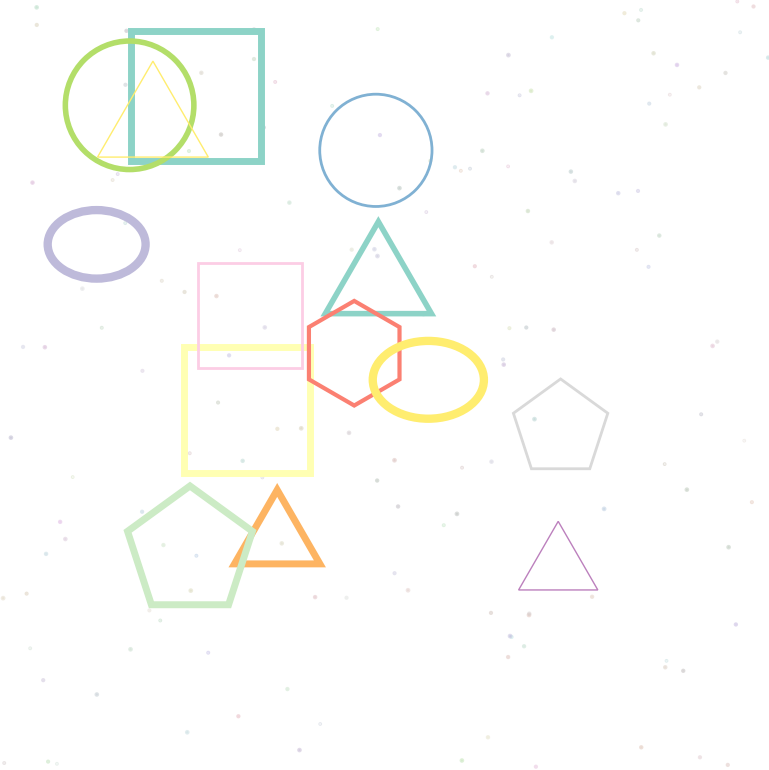[{"shape": "triangle", "thickness": 2, "radius": 0.4, "center": [0.491, 0.632]}, {"shape": "square", "thickness": 2.5, "radius": 0.42, "center": [0.255, 0.876]}, {"shape": "square", "thickness": 2.5, "radius": 0.41, "center": [0.321, 0.468]}, {"shape": "oval", "thickness": 3, "radius": 0.32, "center": [0.126, 0.683]}, {"shape": "hexagon", "thickness": 1.5, "radius": 0.34, "center": [0.46, 0.541]}, {"shape": "circle", "thickness": 1, "radius": 0.36, "center": [0.488, 0.805]}, {"shape": "triangle", "thickness": 2.5, "radius": 0.32, "center": [0.36, 0.3]}, {"shape": "circle", "thickness": 2, "radius": 0.42, "center": [0.168, 0.863]}, {"shape": "square", "thickness": 1, "radius": 0.34, "center": [0.325, 0.59]}, {"shape": "pentagon", "thickness": 1, "radius": 0.32, "center": [0.728, 0.443]}, {"shape": "triangle", "thickness": 0.5, "radius": 0.3, "center": [0.725, 0.264]}, {"shape": "pentagon", "thickness": 2.5, "radius": 0.43, "center": [0.247, 0.284]}, {"shape": "oval", "thickness": 3, "radius": 0.36, "center": [0.556, 0.507]}, {"shape": "triangle", "thickness": 0.5, "radius": 0.42, "center": [0.199, 0.838]}]